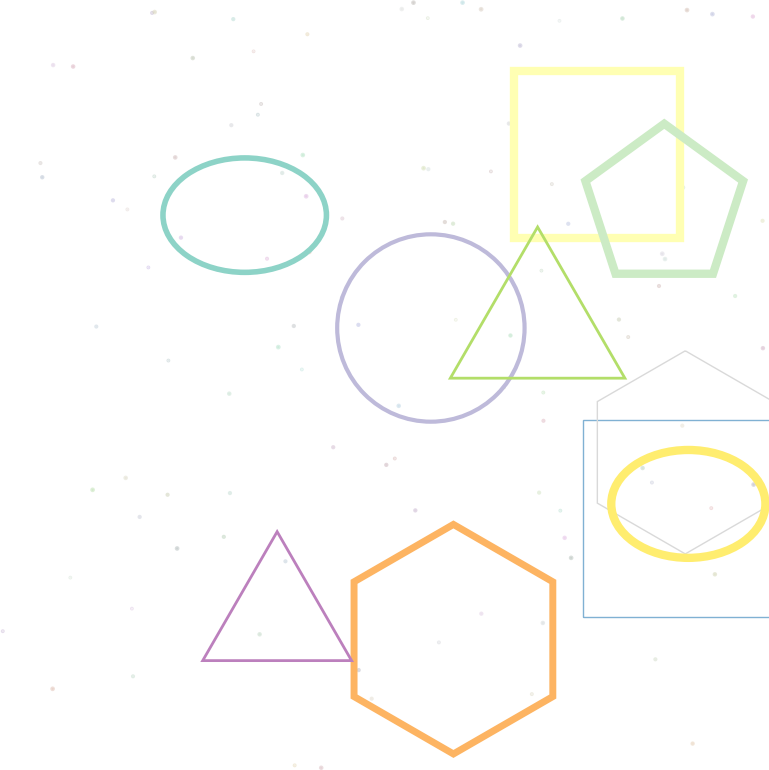[{"shape": "oval", "thickness": 2, "radius": 0.53, "center": [0.318, 0.721]}, {"shape": "square", "thickness": 3, "radius": 0.54, "center": [0.775, 0.799]}, {"shape": "circle", "thickness": 1.5, "radius": 0.61, "center": [0.56, 0.574]}, {"shape": "square", "thickness": 0.5, "radius": 0.64, "center": [0.886, 0.327]}, {"shape": "hexagon", "thickness": 2.5, "radius": 0.75, "center": [0.589, 0.17]}, {"shape": "triangle", "thickness": 1, "radius": 0.65, "center": [0.698, 0.574]}, {"shape": "hexagon", "thickness": 0.5, "radius": 0.66, "center": [0.89, 0.413]}, {"shape": "triangle", "thickness": 1, "radius": 0.56, "center": [0.36, 0.198]}, {"shape": "pentagon", "thickness": 3, "radius": 0.54, "center": [0.863, 0.732]}, {"shape": "oval", "thickness": 3, "radius": 0.5, "center": [0.894, 0.346]}]